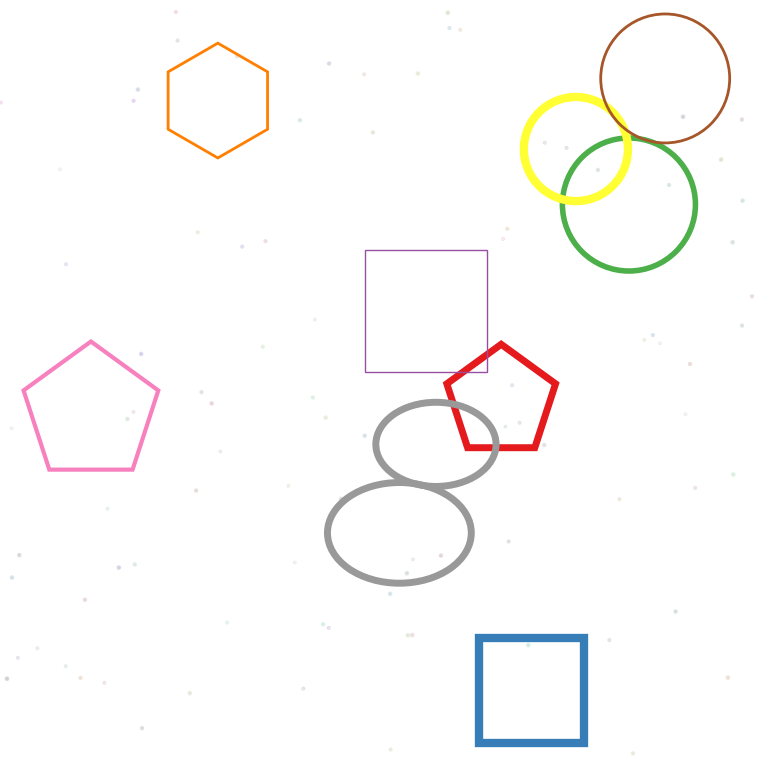[{"shape": "pentagon", "thickness": 2.5, "radius": 0.37, "center": [0.651, 0.479]}, {"shape": "square", "thickness": 3, "radius": 0.34, "center": [0.69, 0.103]}, {"shape": "circle", "thickness": 2, "radius": 0.43, "center": [0.817, 0.734]}, {"shape": "square", "thickness": 0.5, "radius": 0.4, "center": [0.553, 0.596]}, {"shape": "hexagon", "thickness": 1, "radius": 0.37, "center": [0.283, 0.869]}, {"shape": "circle", "thickness": 3, "radius": 0.34, "center": [0.748, 0.806]}, {"shape": "circle", "thickness": 1, "radius": 0.42, "center": [0.864, 0.898]}, {"shape": "pentagon", "thickness": 1.5, "radius": 0.46, "center": [0.118, 0.465]}, {"shape": "oval", "thickness": 2.5, "radius": 0.47, "center": [0.519, 0.308]}, {"shape": "oval", "thickness": 2.5, "radius": 0.39, "center": [0.566, 0.423]}]